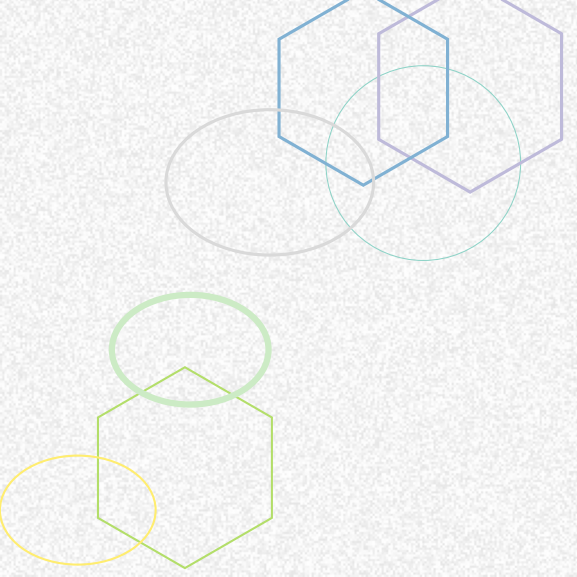[{"shape": "circle", "thickness": 0.5, "radius": 0.84, "center": [0.733, 0.717]}, {"shape": "hexagon", "thickness": 1.5, "radius": 0.91, "center": [0.814, 0.849]}, {"shape": "hexagon", "thickness": 1.5, "radius": 0.84, "center": [0.629, 0.847]}, {"shape": "hexagon", "thickness": 1, "radius": 0.87, "center": [0.32, 0.189]}, {"shape": "oval", "thickness": 1.5, "radius": 0.9, "center": [0.467, 0.683]}, {"shape": "oval", "thickness": 3, "radius": 0.68, "center": [0.329, 0.394]}, {"shape": "oval", "thickness": 1, "radius": 0.67, "center": [0.135, 0.116]}]